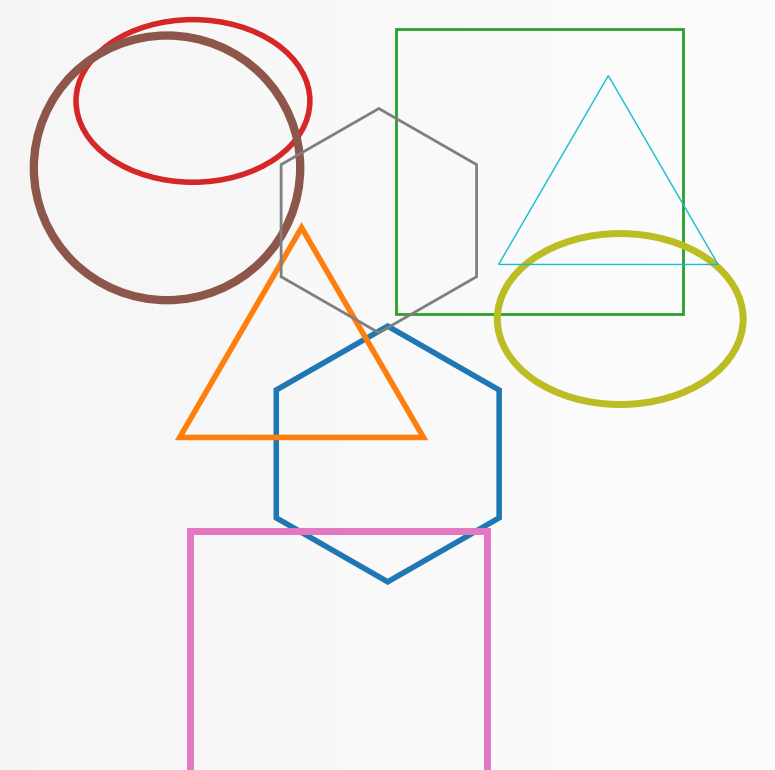[{"shape": "hexagon", "thickness": 2, "radius": 0.83, "center": [0.5, 0.41]}, {"shape": "triangle", "thickness": 2, "radius": 0.91, "center": [0.389, 0.523]}, {"shape": "square", "thickness": 1, "radius": 0.93, "center": [0.697, 0.777]}, {"shape": "oval", "thickness": 2, "radius": 0.75, "center": [0.249, 0.869]}, {"shape": "circle", "thickness": 3, "radius": 0.86, "center": [0.216, 0.782]}, {"shape": "square", "thickness": 2.5, "radius": 0.96, "center": [0.437, 0.118]}, {"shape": "hexagon", "thickness": 1, "radius": 0.73, "center": [0.489, 0.713]}, {"shape": "oval", "thickness": 2.5, "radius": 0.79, "center": [0.8, 0.586]}, {"shape": "triangle", "thickness": 0.5, "radius": 0.82, "center": [0.785, 0.738]}]